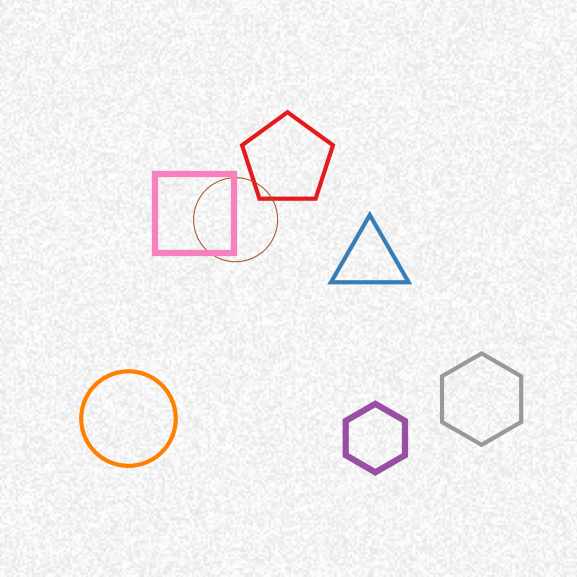[{"shape": "pentagon", "thickness": 2, "radius": 0.41, "center": [0.498, 0.722]}, {"shape": "triangle", "thickness": 2, "radius": 0.39, "center": [0.64, 0.549]}, {"shape": "hexagon", "thickness": 3, "radius": 0.3, "center": [0.65, 0.241]}, {"shape": "circle", "thickness": 2, "radius": 0.41, "center": [0.222, 0.274]}, {"shape": "circle", "thickness": 0.5, "radius": 0.36, "center": [0.408, 0.619]}, {"shape": "square", "thickness": 3, "radius": 0.34, "center": [0.337, 0.63]}, {"shape": "hexagon", "thickness": 2, "radius": 0.4, "center": [0.834, 0.308]}]